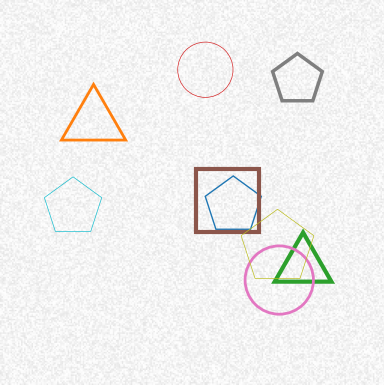[{"shape": "pentagon", "thickness": 1, "radius": 0.38, "center": [0.606, 0.466]}, {"shape": "triangle", "thickness": 2, "radius": 0.48, "center": [0.243, 0.684]}, {"shape": "triangle", "thickness": 3, "radius": 0.43, "center": [0.787, 0.311]}, {"shape": "circle", "thickness": 0.5, "radius": 0.36, "center": [0.533, 0.819]}, {"shape": "square", "thickness": 3, "radius": 0.41, "center": [0.592, 0.48]}, {"shape": "circle", "thickness": 2, "radius": 0.44, "center": [0.725, 0.273]}, {"shape": "pentagon", "thickness": 2.5, "radius": 0.34, "center": [0.773, 0.793]}, {"shape": "pentagon", "thickness": 0.5, "radius": 0.5, "center": [0.721, 0.357]}, {"shape": "pentagon", "thickness": 0.5, "radius": 0.39, "center": [0.19, 0.462]}]